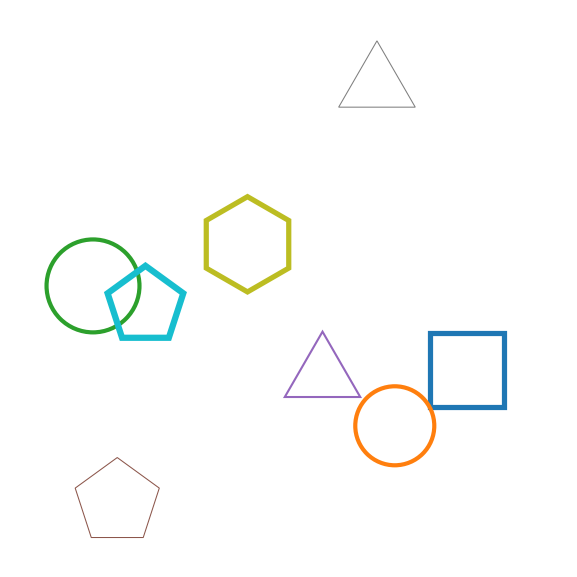[{"shape": "square", "thickness": 2.5, "radius": 0.32, "center": [0.808, 0.358]}, {"shape": "circle", "thickness": 2, "radius": 0.34, "center": [0.684, 0.262]}, {"shape": "circle", "thickness": 2, "radius": 0.4, "center": [0.161, 0.504]}, {"shape": "triangle", "thickness": 1, "radius": 0.38, "center": [0.558, 0.349]}, {"shape": "pentagon", "thickness": 0.5, "radius": 0.38, "center": [0.203, 0.13]}, {"shape": "triangle", "thickness": 0.5, "radius": 0.38, "center": [0.653, 0.852]}, {"shape": "hexagon", "thickness": 2.5, "radius": 0.41, "center": [0.429, 0.576]}, {"shape": "pentagon", "thickness": 3, "radius": 0.34, "center": [0.252, 0.47]}]